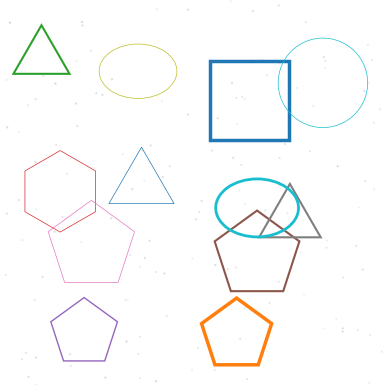[{"shape": "triangle", "thickness": 0.5, "radius": 0.49, "center": [0.368, 0.52]}, {"shape": "square", "thickness": 2.5, "radius": 0.51, "center": [0.649, 0.74]}, {"shape": "pentagon", "thickness": 2.5, "radius": 0.48, "center": [0.615, 0.13]}, {"shape": "triangle", "thickness": 1.5, "radius": 0.42, "center": [0.108, 0.85]}, {"shape": "hexagon", "thickness": 0.5, "radius": 0.53, "center": [0.156, 0.503]}, {"shape": "pentagon", "thickness": 1, "radius": 0.45, "center": [0.219, 0.136]}, {"shape": "pentagon", "thickness": 1.5, "radius": 0.58, "center": [0.668, 0.337]}, {"shape": "pentagon", "thickness": 0.5, "radius": 0.59, "center": [0.237, 0.362]}, {"shape": "triangle", "thickness": 1.5, "radius": 0.46, "center": [0.753, 0.43]}, {"shape": "oval", "thickness": 0.5, "radius": 0.51, "center": [0.359, 0.815]}, {"shape": "oval", "thickness": 2, "radius": 0.54, "center": [0.668, 0.46]}, {"shape": "circle", "thickness": 0.5, "radius": 0.58, "center": [0.839, 0.785]}]